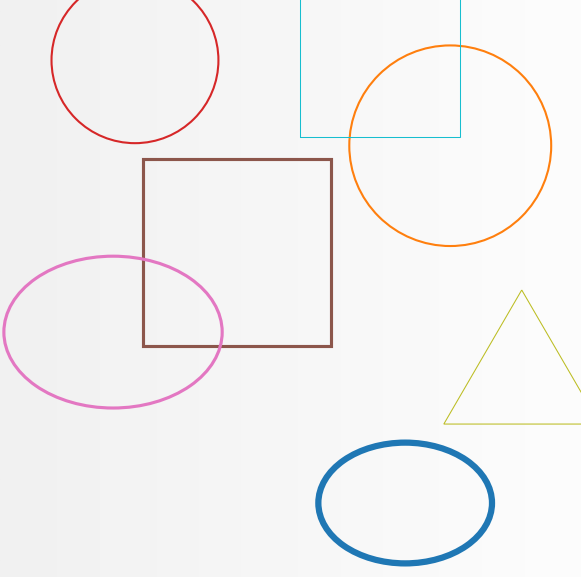[{"shape": "oval", "thickness": 3, "radius": 0.75, "center": [0.697, 0.128]}, {"shape": "circle", "thickness": 1, "radius": 0.87, "center": [0.775, 0.747]}, {"shape": "circle", "thickness": 1, "radius": 0.72, "center": [0.232, 0.895]}, {"shape": "square", "thickness": 1.5, "radius": 0.81, "center": [0.407, 0.562]}, {"shape": "oval", "thickness": 1.5, "radius": 0.94, "center": [0.194, 0.424]}, {"shape": "triangle", "thickness": 0.5, "radius": 0.77, "center": [0.898, 0.342]}, {"shape": "square", "thickness": 0.5, "radius": 0.68, "center": [0.654, 0.899]}]